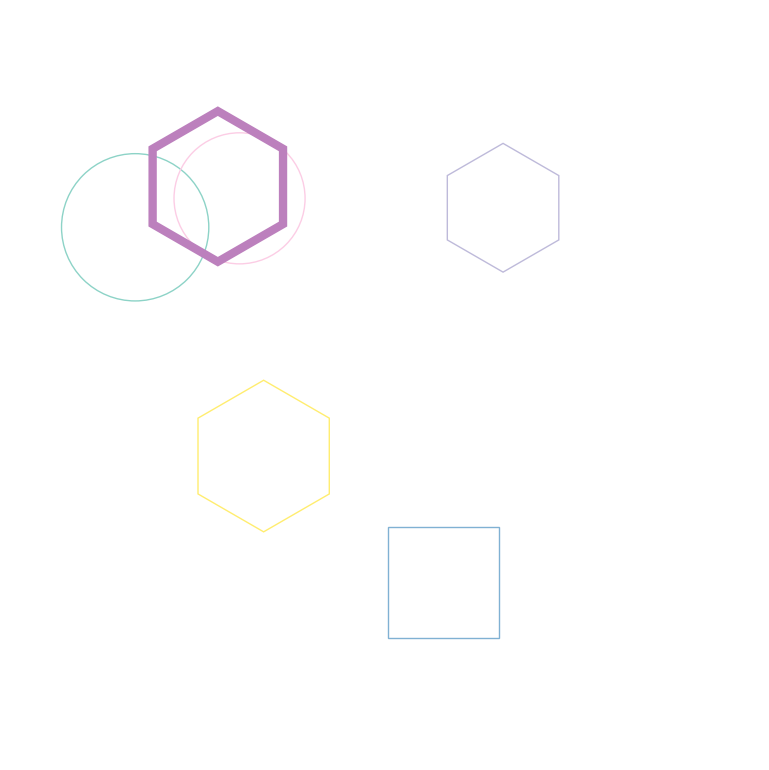[{"shape": "circle", "thickness": 0.5, "radius": 0.48, "center": [0.176, 0.705]}, {"shape": "hexagon", "thickness": 0.5, "radius": 0.42, "center": [0.653, 0.73]}, {"shape": "square", "thickness": 0.5, "radius": 0.36, "center": [0.576, 0.243]}, {"shape": "circle", "thickness": 0.5, "radius": 0.43, "center": [0.311, 0.742]}, {"shape": "hexagon", "thickness": 3, "radius": 0.49, "center": [0.283, 0.758]}, {"shape": "hexagon", "thickness": 0.5, "radius": 0.49, "center": [0.342, 0.408]}]